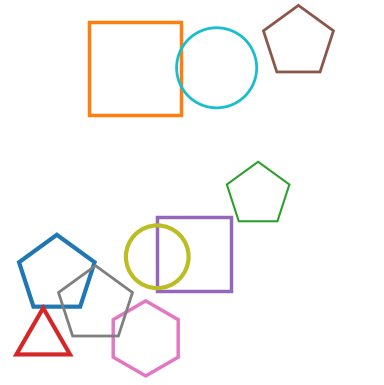[{"shape": "pentagon", "thickness": 3, "radius": 0.52, "center": [0.148, 0.287]}, {"shape": "square", "thickness": 2.5, "radius": 0.6, "center": [0.351, 0.822]}, {"shape": "pentagon", "thickness": 1.5, "radius": 0.43, "center": [0.67, 0.494]}, {"shape": "triangle", "thickness": 3, "radius": 0.4, "center": [0.112, 0.12]}, {"shape": "square", "thickness": 2.5, "radius": 0.48, "center": [0.504, 0.341]}, {"shape": "pentagon", "thickness": 2, "radius": 0.48, "center": [0.775, 0.89]}, {"shape": "hexagon", "thickness": 2.5, "radius": 0.49, "center": [0.378, 0.121]}, {"shape": "pentagon", "thickness": 2, "radius": 0.51, "center": [0.248, 0.209]}, {"shape": "circle", "thickness": 3, "radius": 0.41, "center": [0.408, 0.333]}, {"shape": "circle", "thickness": 2, "radius": 0.52, "center": [0.563, 0.824]}]